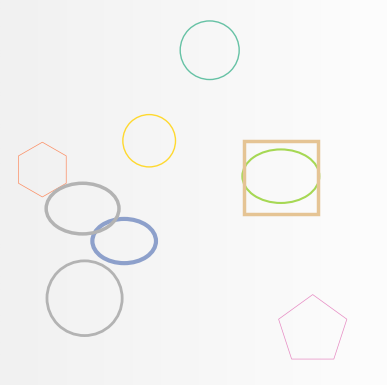[{"shape": "circle", "thickness": 1, "radius": 0.38, "center": [0.541, 0.87]}, {"shape": "hexagon", "thickness": 0.5, "radius": 0.36, "center": [0.109, 0.56]}, {"shape": "oval", "thickness": 3, "radius": 0.41, "center": [0.32, 0.374]}, {"shape": "pentagon", "thickness": 0.5, "radius": 0.46, "center": [0.807, 0.142]}, {"shape": "oval", "thickness": 1.5, "radius": 0.5, "center": [0.725, 0.542]}, {"shape": "circle", "thickness": 1, "radius": 0.34, "center": [0.385, 0.634]}, {"shape": "square", "thickness": 2.5, "radius": 0.47, "center": [0.725, 0.54]}, {"shape": "oval", "thickness": 2.5, "radius": 0.47, "center": [0.213, 0.458]}, {"shape": "circle", "thickness": 2, "radius": 0.49, "center": [0.218, 0.225]}]